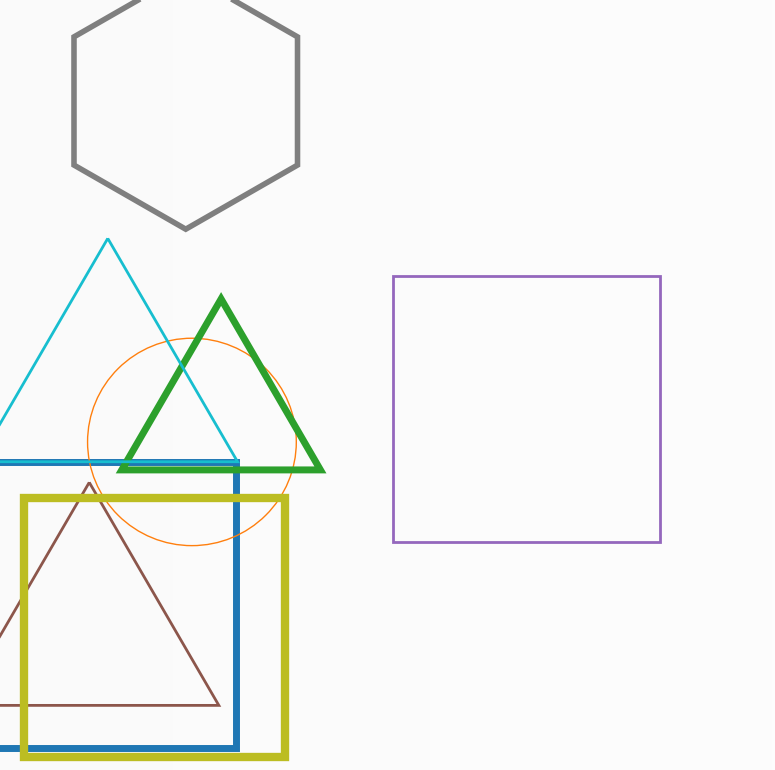[{"shape": "square", "thickness": 2.5, "radius": 0.93, "center": [0.118, 0.214]}, {"shape": "circle", "thickness": 0.5, "radius": 0.67, "center": [0.248, 0.426]}, {"shape": "triangle", "thickness": 2.5, "radius": 0.74, "center": [0.285, 0.464]}, {"shape": "square", "thickness": 1, "radius": 0.86, "center": [0.679, 0.469]}, {"shape": "triangle", "thickness": 1, "radius": 0.97, "center": [0.115, 0.18]}, {"shape": "hexagon", "thickness": 2, "radius": 0.83, "center": [0.24, 0.869]}, {"shape": "square", "thickness": 3, "radius": 0.84, "center": [0.199, 0.185]}, {"shape": "triangle", "thickness": 1, "radius": 0.97, "center": [0.139, 0.497]}]